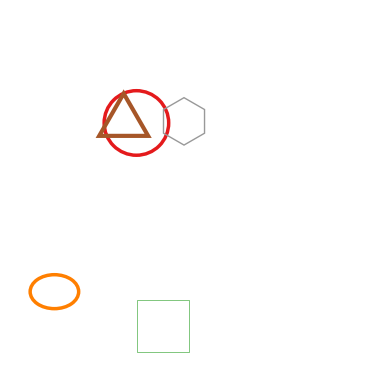[{"shape": "circle", "thickness": 2.5, "radius": 0.42, "center": [0.354, 0.681]}, {"shape": "square", "thickness": 0.5, "radius": 0.34, "center": [0.424, 0.153]}, {"shape": "oval", "thickness": 2.5, "radius": 0.32, "center": [0.141, 0.242]}, {"shape": "triangle", "thickness": 3, "radius": 0.37, "center": [0.321, 0.684]}, {"shape": "hexagon", "thickness": 1, "radius": 0.31, "center": [0.478, 0.685]}]